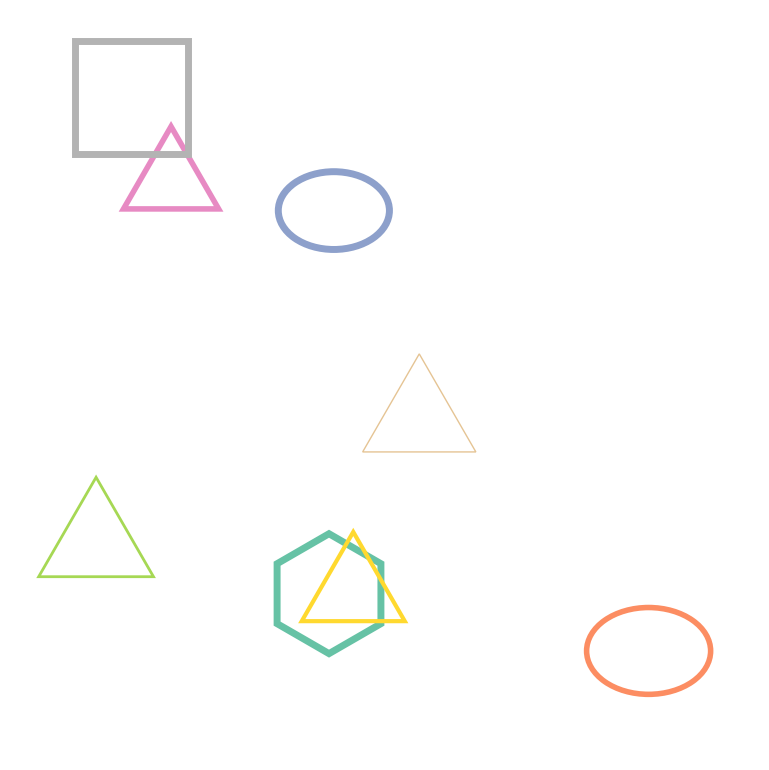[{"shape": "hexagon", "thickness": 2.5, "radius": 0.39, "center": [0.427, 0.229]}, {"shape": "oval", "thickness": 2, "radius": 0.4, "center": [0.842, 0.155]}, {"shape": "oval", "thickness": 2.5, "radius": 0.36, "center": [0.434, 0.727]}, {"shape": "triangle", "thickness": 2, "radius": 0.36, "center": [0.222, 0.764]}, {"shape": "triangle", "thickness": 1, "radius": 0.43, "center": [0.125, 0.294]}, {"shape": "triangle", "thickness": 1.5, "radius": 0.39, "center": [0.459, 0.232]}, {"shape": "triangle", "thickness": 0.5, "radius": 0.42, "center": [0.544, 0.456]}, {"shape": "square", "thickness": 2.5, "radius": 0.37, "center": [0.171, 0.873]}]